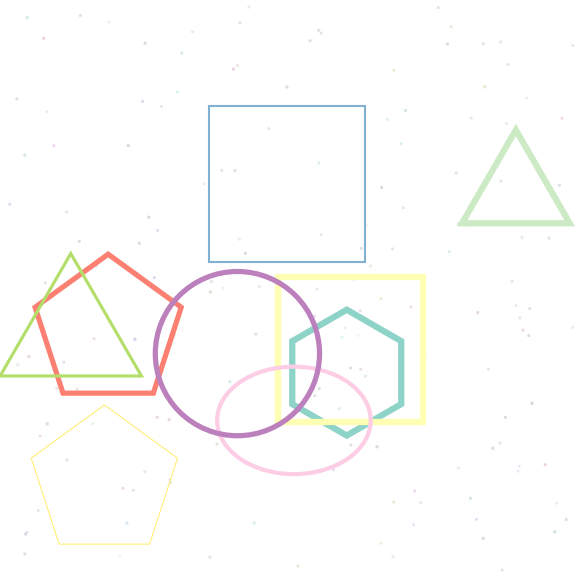[{"shape": "hexagon", "thickness": 3, "radius": 0.54, "center": [0.6, 0.354]}, {"shape": "square", "thickness": 3, "radius": 0.63, "center": [0.607, 0.394]}, {"shape": "pentagon", "thickness": 2.5, "radius": 0.67, "center": [0.187, 0.426]}, {"shape": "square", "thickness": 1, "radius": 0.68, "center": [0.497, 0.68]}, {"shape": "triangle", "thickness": 1.5, "radius": 0.71, "center": [0.123, 0.419]}, {"shape": "oval", "thickness": 2, "radius": 0.66, "center": [0.509, 0.271]}, {"shape": "circle", "thickness": 2.5, "radius": 0.71, "center": [0.411, 0.387]}, {"shape": "triangle", "thickness": 3, "radius": 0.54, "center": [0.893, 0.666]}, {"shape": "pentagon", "thickness": 0.5, "radius": 0.67, "center": [0.181, 0.165]}]